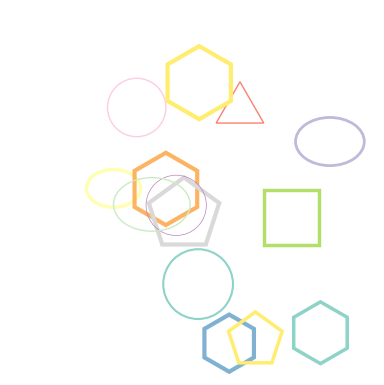[{"shape": "circle", "thickness": 1.5, "radius": 0.45, "center": [0.515, 0.262]}, {"shape": "hexagon", "thickness": 2.5, "radius": 0.4, "center": [0.832, 0.136]}, {"shape": "oval", "thickness": 2.5, "radius": 0.35, "center": [0.295, 0.511]}, {"shape": "oval", "thickness": 2, "radius": 0.45, "center": [0.857, 0.632]}, {"shape": "triangle", "thickness": 1, "radius": 0.36, "center": [0.623, 0.716]}, {"shape": "hexagon", "thickness": 3, "radius": 0.37, "center": [0.595, 0.109]}, {"shape": "hexagon", "thickness": 3, "radius": 0.47, "center": [0.431, 0.509]}, {"shape": "square", "thickness": 2.5, "radius": 0.36, "center": [0.758, 0.434]}, {"shape": "circle", "thickness": 1, "radius": 0.38, "center": [0.355, 0.721]}, {"shape": "pentagon", "thickness": 3, "radius": 0.48, "center": [0.478, 0.443]}, {"shape": "circle", "thickness": 0.5, "radius": 0.39, "center": [0.458, 0.467]}, {"shape": "oval", "thickness": 1, "radius": 0.5, "center": [0.394, 0.469]}, {"shape": "pentagon", "thickness": 2.5, "radius": 0.37, "center": [0.663, 0.117]}, {"shape": "hexagon", "thickness": 3, "radius": 0.47, "center": [0.518, 0.785]}]